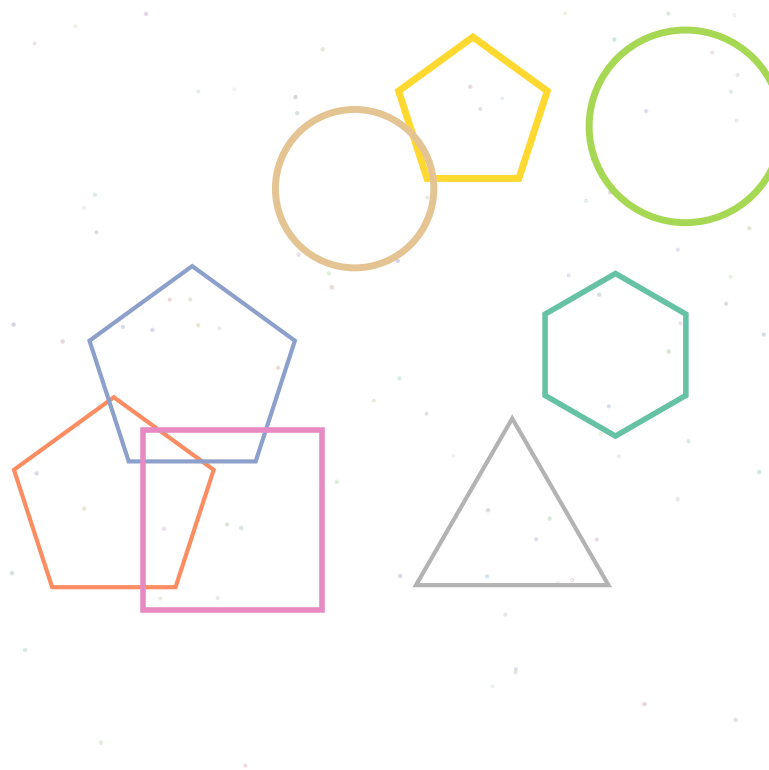[{"shape": "hexagon", "thickness": 2, "radius": 0.53, "center": [0.799, 0.539]}, {"shape": "pentagon", "thickness": 1.5, "radius": 0.68, "center": [0.148, 0.348]}, {"shape": "pentagon", "thickness": 1.5, "radius": 0.7, "center": [0.25, 0.514]}, {"shape": "square", "thickness": 2, "radius": 0.58, "center": [0.302, 0.325]}, {"shape": "circle", "thickness": 2.5, "radius": 0.63, "center": [0.89, 0.836]}, {"shape": "pentagon", "thickness": 2.5, "radius": 0.51, "center": [0.614, 0.85]}, {"shape": "circle", "thickness": 2.5, "radius": 0.51, "center": [0.461, 0.755]}, {"shape": "triangle", "thickness": 1.5, "radius": 0.72, "center": [0.665, 0.312]}]